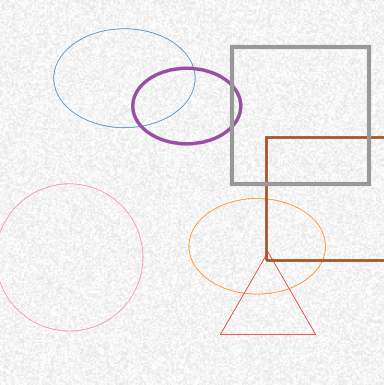[{"shape": "triangle", "thickness": 0.5, "radius": 0.71, "center": [0.696, 0.202]}, {"shape": "oval", "thickness": 0.5, "radius": 0.92, "center": [0.323, 0.797]}, {"shape": "oval", "thickness": 2.5, "radius": 0.7, "center": [0.485, 0.725]}, {"shape": "oval", "thickness": 0.5, "radius": 0.89, "center": [0.668, 0.36]}, {"shape": "square", "thickness": 2, "radius": 0.8, "center": [0.852, 0.484]}, {"shape": "circle", "thickness": 0.5, "radius": 0.96, "center": [0.18, 0.331]}, {"shape": "square", "thickness": 3, "radius": 0.89, "center": [0.781, 0.7]}]